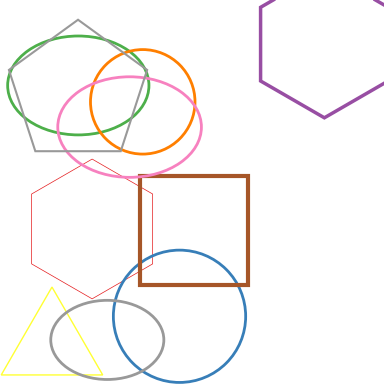[{"shape": "hexagon", "thickness": 0.5, "radius": 0.91, "center": [0.239, 0.405]}, {"shape": "circle", "thickness": 2, "radius": 0.86, "center": [0.466, 0.178]}, {"shape": "oval", "thickness": 2, "radius": 0.92, "center": [0.203, 0.778]}, {"shape": "hexagon", "thickness": 2.5, "radius": 0.96, "center": [0.843, 0.885]}, {"shape": "circle", "thickness": 2, "radius": 0.68, "center": [0.371, 0.736]}, {"shape": "triangle", "thickness": 1, "radius": 0.76, "center": [0.135, 0.102]}, {"shape": "square", "thickness": 3, "radius": 0.7, "center": [0.503, 0.401]}, {"shape": "oval", "thickness": 2, "radius": 0.93, "center": [0.337, 0.67]}, {"shape": "oval", "thickness": 2, "radius": 0.73, "center": [0.279, 0.117]}, {"shape": "pentagon", "thickness": 1.5, "radius": 0.94, "center": [0.203, 0.76]}]